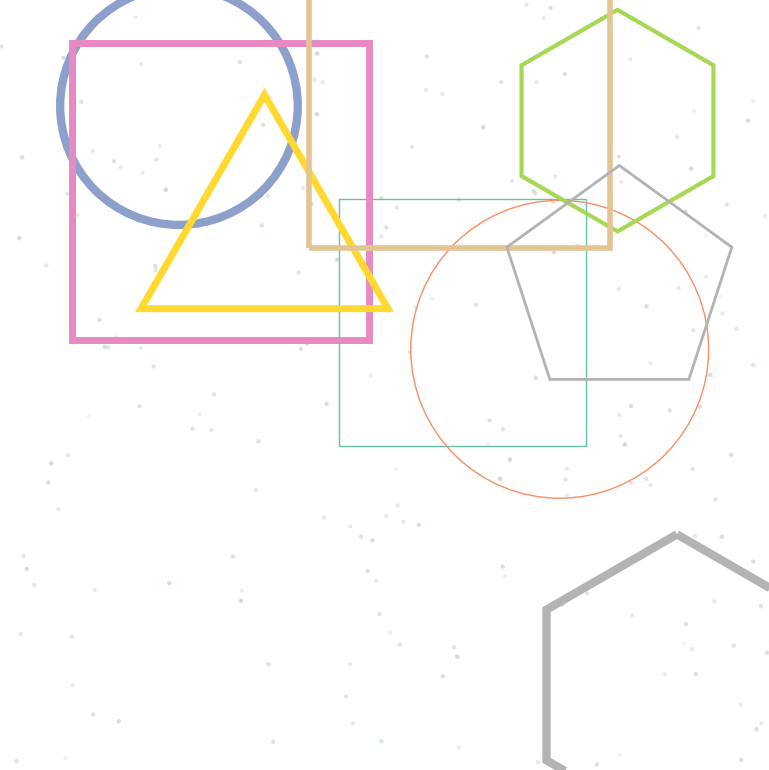[{"shape": "square", "thickness": 0.5, "radius": 0.8, "center": [0.601, 0.581]}, {"shape": "circle", "thickness": 0.5, "radius": 0.97, "center": [0.727, 0.546]}, {"shape": "circle", "thickness": 3, "radius": 0.77, "center": [0.232, 0.862]}, {"shape": "square", "thickness": 2.5, "radius": 0.96, "center": [0.286, 0.751]}, {"shape": "hexagon", "thickness": 1.5, "radius": 0.72, "center": [0.802, 0.843]}, {"shape": "triangle", "thickness": 2.5, "radius": 0.93, "center": [0.344, 0.692]}, {"shape": "square", "thickness": 2, "radius": 0.98, "center": [0.597, 0.873]}, {"shape": "pentagon", "thickness": 1, "radius": 0.77, "center": [0.804, 0.632]}, {"shape": "hexagon", "thickness": 3, "radius": 0.98, "center": [0.879, 0.11]}]